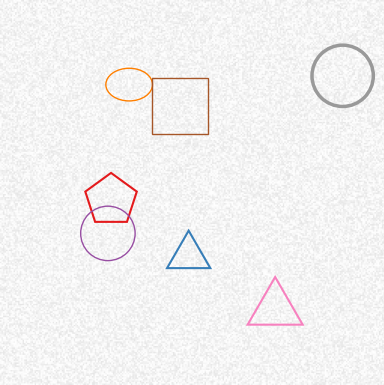[{"shape": "pentagon", "thickness": 1.5, "radius": 0.35, "center": [0.288, 0.481]}, {"shape": "triangle", "thickness": 1.5, "radius": 0.32, "center": [0.49, 0.336]}, {"shape": "circle", "thickness": 1, "radius": 0.35, "center": [0.28, 0.394]}, {"shape": "oval", "thickness": 1, "radius": 0.3, "center": [0.335, 0.78]}, {"shape": "square", "thickness": 1, "radius": 0.36, "center": [0.467, 0.725]}, {"shape": "triangle", "thickness": 1.5, "radius": 0.41, "center": [0.715, 0.198]}, {"shape": "circle", "thickness": 2.5, "radius": 0.4, "center": [0.89, 0.803]}]